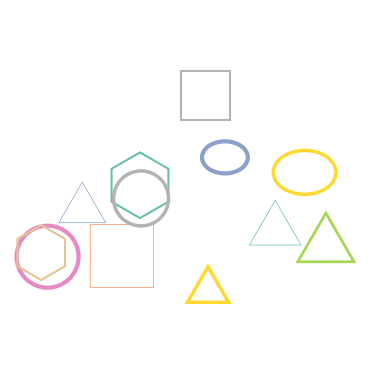[{"shape": "triangle", "thickness": 0.5, "radius": 0.39, "center": [0.715, 0.402]}, {"shape": "hexagon", "thickness": 1.5, "radius": 0.43, "center": [0.364, 0.519]}, {"shape": "square", "thickness": 0.5, "radius": 0.41, "center": [0.316, 0.337]}, {"shape": "triangle", "thickness": 0.5, "radius": 0.35, "center": [0.214, 0.457]}, {"shape": "oval", "thickness": 3, "radius": 0.3, "center": [0.584, 0.591]}, {"shape": "circle", "thickness": 3, "radius": 0.4, "center": [0.124, 0.333]}, {"shape": "triangle", "thickness": 2, "radius": 0.42, "center": [0.846, 0.362]}, {"shape": "triangle", "thickness": 2.5, "radius": 0.31, "center": [0.54, 0.246]}, {"shape": "oval", "thickness": 2.5, "radius": 0.41, "center": [0.791, 0.552]}, {"shape": "hexagon", "thickness": 1.5, "radius": 0.36, "center": [0.107, 0.344]}, {"shape": "circle", "thickness": 2.5, "radius": 0.36, "center": [0.366, 0.485]}, {"shape": "square", "thickness": 1.5, "radius": 0.32, "center": [0.533, 0.751]}]